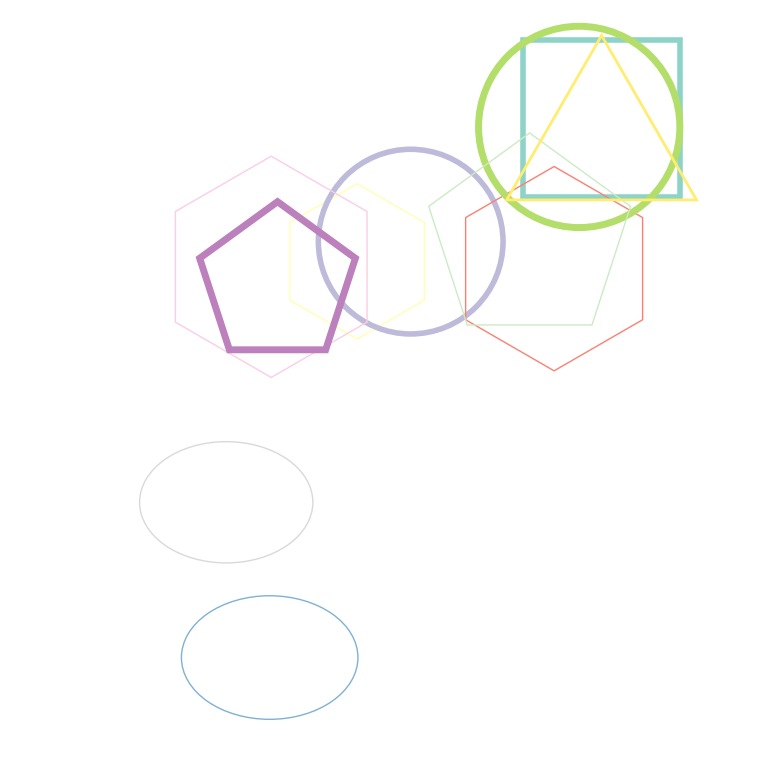[{"shape": "square", "thickness": 2, "radius": 0.51, "center": [0.782, 0.846]}, {"shape": "hexagon", "thickness": 0.5, "radius": 0.5, "center": [0.464, 0.661]}, {"shape": "circle", "thickness": 2, "radius": 0.6, "center": [0.533, 0.686]}, {"shape": "hexagon", "thickness": 0.5, "radius": 0.66, "center": [0.72, 0.651]}, {"shape": "oval", "thickness": 0.5, "radius": 0.57, "center": [0.35, 0.146]}, {"shape": "circle", "thickness": 2.5, "radius": 0.65, "center": [0.752, 0.835]}, {"shape": "hexagon", "thickness": 0.5, "radius": 0.72, "center": [0.352, 0.653]}, {"shape": "oval", "thickness": 0.5, "radius": 0.56, "center": [0.294, 0.348]}, {"shape": "pentagon", "thickness": 2.5, "radius": 0.53, "center": [0.36, 0.632]}, {"shape": "pentagon", "thickness": 0.5, "radius": 0.69, "center": [0.688, 0.689]}, {"shape": "triangle", "thickness": 1, "radius": 0.71, "center": [0.781, 0.812]}]